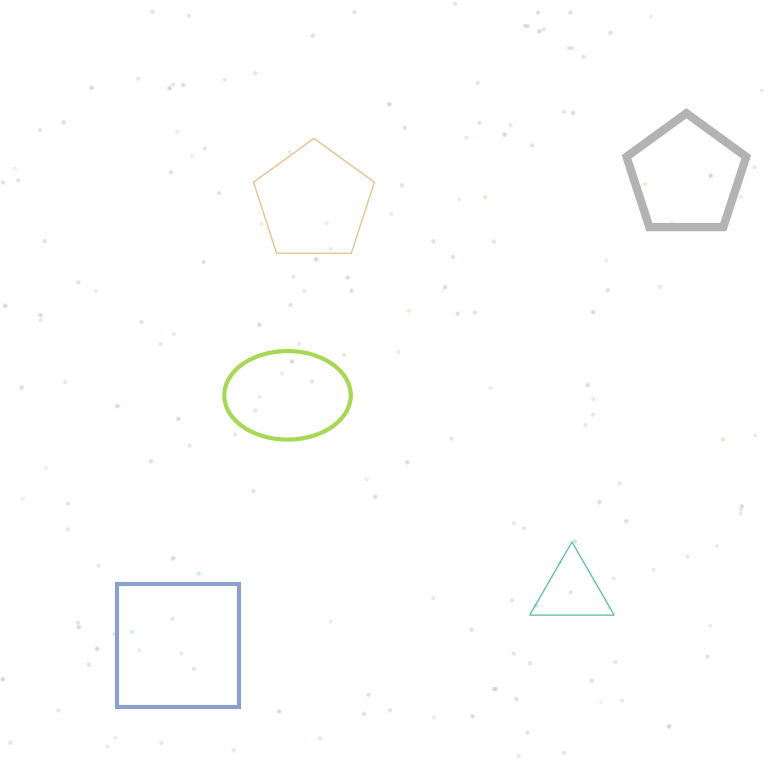[{"shape": "triangle", "thickness": 0.5, "radius": 0.32, "center": [0.743, 0.233]}, {"shape": "square", "thickness": 1.5, "radius": 0.4, "center": [0.231, 0.162]}, {"shape": "oval", "thickness": 1.5, "radius": 0.41, "center": [0.373, 0.487]}, {"shape": "pentagon", "thickness": 0.5, "radius": 0.41, "center": [0.408, 0.738]}, {"shape": "pentagon", "thickness": 3, "radius": 0.41, "center": [0.891, 0.771]}]